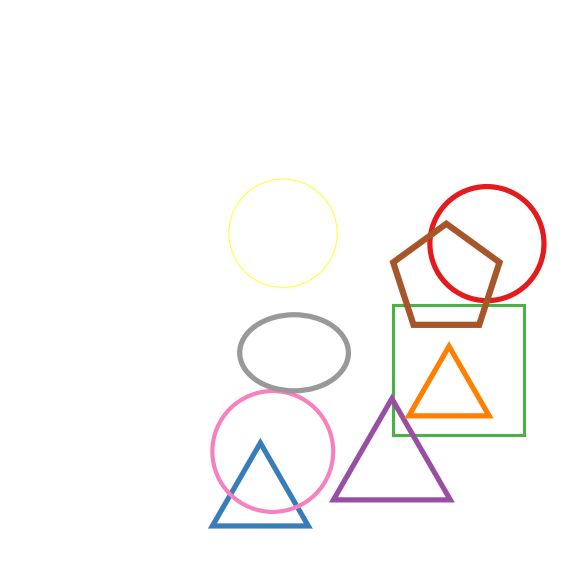[{"shape": "circle", "thickness": 2.5, "radius": 0.49, "center": [0.843, 0.577]}, {"shape": "triangle", "thickness": 2.5, "radius": 0.48, "center": [0.451, 0.136]}, {"shape": "square", "thickness": 1.5, "radius": 0.57, "center": [0.795, 0.358]}, {"shape": "triangle", "thickness": 2.5, "radius": 0.58, "center": [0.679, 0.192]}, {"shape": "triangle", "thickness": 2.5, "radius": 0.4, "center": [0.778, 0.319]}, {"shape": "circle", "thickness": 0.5, "radius": 0.47, "center": [0.49, 0.595]}, {"shape": "pentagon", "thickness": 3, "radius": 0.48, "center": [0.773, 0.515]}, {"shape": "circle", "thickness": 2, "radius": 0.52, "center": [0.472, 0.217]}, {"shape": "oval", "thickness": 2.5, "radius": 0.47, "center": [0.509, 0.388]}]